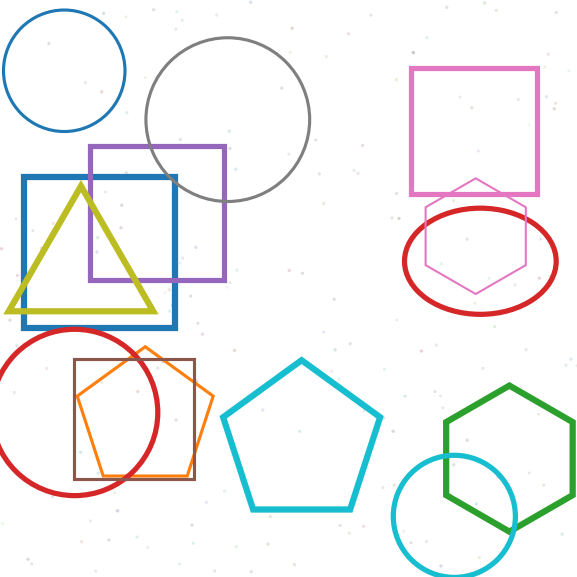[{"shape": "square", "thickness": 3, "radius": 0.66, "center": [0.172, 0.562]}, {"shape": "circle", "thickness": 1.5, "radius": 0.53, "center": [0.111, 0.877]}, {"shape": "pentagon", "thickness": 1.5, "radius": 0.62, "center": [0.251, 0.275]}, {"shape": "hexagon", "thickness": 3, "radius": 0.63, "center": [0.882, 0.205]}, {"shape": "oval", "thickness": 2.5, "radius": 0.66, "center": [0.832, 0.547]}, {"shape": "circle", "thickness": 2.5, "radius": 0.72, "center": [0.129, 0.285]}, {"shape": "square", "thickness": 2.5, "radius": 0.58, "center": [0.272, 0.63]}, {"shape": "square", "thickness": 1.5, "radius": 0.52, "center": [0.232, 0.274]}, {"shape": "square", "thickness": 2.5, "radius": 0.55, "center": [0.82, 0.773]}, {"shape": "hexagon", "thickness": 1, "radius": 0.5, "center": [0.824, 0.59]}, {"shape": "circle", "thickness": 1.5, "radius": 0.71, "center": [0.394, 0.792]}, {"shape": "triangle", "thickness": 3, "radius": 0.72, "center": [0.14, 0.532]}, {"shape": "circle", "thickness": 2.5, "radius": 0.53, "center": [0.787, 0.105]}, {"shape": "pentagon", "thickness": 3, "radius": 0.71, "center": [0.522, 0.232]}]